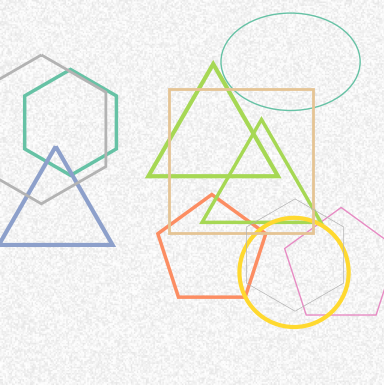[{"shape": "oval", "thickness": 1, "radius": 0.9, "center": [0.755, 0.84]}, {"shape": "hexagon", "thickness": 2.5, "radius": 0.69, "center": [0.183, 0.682]}, {"shape": "pentagon", "thickness": 2.5, "radius": 0.74, "center": [0.55, 0.347]}, {"shape": "triangle", "thickness": 3, "radius": 0.85, "center": [0.145, 0.449]}, {"shape": "pentagon", "thickness": 1, "radius": 0.77, "center": [0.886, 0.307]}, {"shape": "triangle", "thickness": 2.5, "radius": 0.89, "center": [0.679, 0.512]}, {"shape": "triangle", "thickness": 3, "radius": 0.97, "center": [0.554, 0.639]}, {"shape": "circle", "thickness": 3, "radius": 0.71, "center": [0.764, 0.292]}, {"shape": "square", "thickness": 2, "radius": 0.94, "center": [0.625, 0.581]}, {"shape": "hexagon", "thickness": 2, "radius": 0.97, "center": [0.108, 0.664]}, {"shape": "hexagon", "thickness": 0.5, "radius": 0.73, "center": [0.766, 0.338]}]